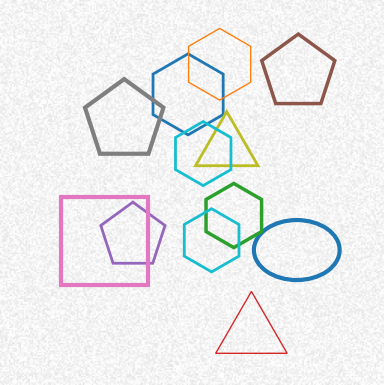[{"shape": "hexagon", "thickness": 2, "radius": 0.53, "center": [0.489, 0.755]}, {"shape": "oval", "thickness": 3, "radius": 0.56, "center": [0.771, 0.351]}, {"shape": "hexagon", "thickness": 1, "radius": 0.47, "center": [0.571, 0.833]}, {"shape": "hexagon", "thickness": 2.5, "radius": 0.42, "center": [0.607, 0.44]}, {"shape": "triangle", "thickness": 1, "radius": 0.54, "center": [0.653, 0.136]}, {"shape": "pentagon", "thickness": 2, "radius": 0.44, "center": [0.345, 0.387]}, {"shape": "pentagon", "thickness": 2.5, "radius": 0.5, "center": [0.775, 0.812]}, {"shape": "square", "thickness": 3, "radius": 0.57, "center": [0.272, 0.375]}, {"shape": "pentagon", "thickness": 3, "radius": 0.54, "center": [0.323, 0.687]}, {"shape": "triangle", "thickness": 2, "radius": 0.47, "center": [0.589, 0.616]}, {"shape": "hexagon", "thickness": 2, "radius": 0.41, "center": [0.55, 0.376]}, {"shape": "hexagon", "thickness": 2, "radius": 0.42, "center": [0.528, 0.601]}]